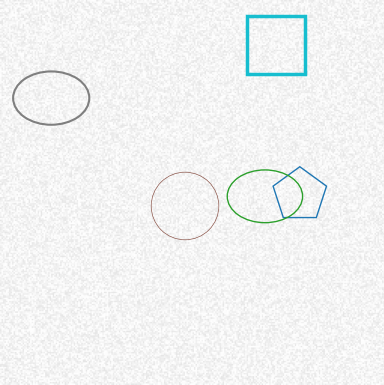[{"shape": "pentagon", "thickness": 1, "radius": 0.36, "center": [0.779, 0.494]}, {"shape": "oval", "thickness": 1, "radius": 0.49, "center": [0.688, 0.49]}, {"shape": "circle", "thickness": 0.5, "radius": 0.44, "center": [0.481, 0.465]}, {"shape": "oval", "thickness": 1.5, "radius": 0.49, "center": [0.133, 0.745]}, {"shape": "square", "thickness": 2.5, "radius": 0.37, "center": [0.717, 0.884]}]